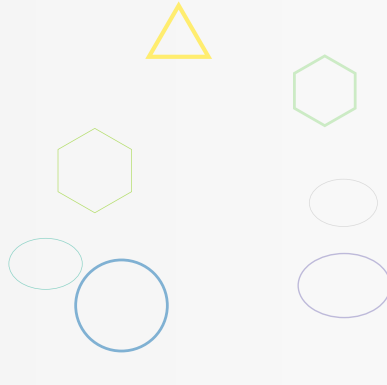[{"shape": "oval", "thickness": 0.5, "radius": 0.47, "center": [0.118, 0.315]}, {"shape": "oval", "thickness": 1, "radius": 0.59, "center": [0.888, 0.258]}, {"shape": "circle", "thickness": 2, "radius": 0.59, "center": [0.314, 0.206]}, {"shape": "hexagon", "thickness": 0.5, "radius": 0.55, "center": [0.245, 0.557]}, {"shape": "oval", "thickness": 0.5, "radius": 0.44, "center": [0.886, 0.473]}, {"shape": "hexagon", "thickness": 2, "radius": 0.45, "center": [0.838, 0.764]}, {"shape": "triangle", "thickness": 3, "radius": 0.44, "center": [0.461, 0.897]}]